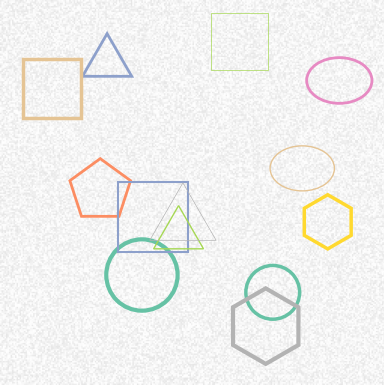[{"shape": "circle", "thickness": 3, "radius": 0.46, "center": [0.369, 0.286]}, {"shape": "circle", "thickness": 2.5, "radius": 0.35, "center": [0.708, 0.241]}, {"shape": "pentagon", "thickness": 2, "radius": 0.41, "center": [0.26, 0.505]}, {"shape": "triangle", "thickness": 2, "radius": 0.37, "center": [0.278, 0.839]}, {"shape": "square", "thickness": 1.5, "radius": 0.46, "center": [0.397, 0.436]}, {"shape": "oval", "thickness": 2, "radius": 0.42, "center": [0.881, 0.791]}, {"shape": "square", "thickness": 0.5, "radius": 0.37, "center": [0.621, 0.891]}, {"shape": "triangle", "thickness": 1, "radius": 0.37, "center": [0.464, 0.391]}, {"shape": "hexagon", "thickness": 2.5, "radius": 0.35, "center": [0.851, 0.424]}, {"shape": "oval", "thickness": 1, "radius": 0.42, "center": [0.785, 0.563]}, {"shape": "square", "thickness": 2.5, "radius": 0.38, "center": [0.135, 0.771]}, {"shape": "triangle", "thickness": 0.5, "radius": 0.5, "center": [0.475, 0.426]}, {"shape": "hexagon", "thickness": 3, "radius": 0.49, "center": [0.69, 0.153]}]